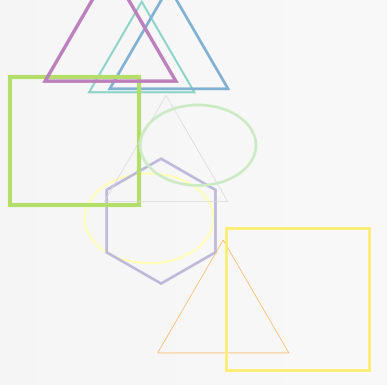[{"shape": "triangle", "thickness": 1.5, "radius": 0.78, "center": [0.366, 0.839]}, {"shape": "oval", "thickness": 1.5, "radius": 0.83, "center": [0.385, 0.433]}, {"shape": "hexagon", "thickness": 2, "radius": 0.81, "center": [0.416, 0.426]}, {"shape": "triangle", "thickness": 2, "radius": 0.88, "center": [0.436, 0.857]}, {"shape": "triangle", "thickness": 0.5, "radius": 0.98, "center": [0.576, 0.181]}, {"shape": "square", "thickness": 3, "radius": 0.83, "center": [0.192, 0.634]}, {"shape": "triangle", "thickness": 0.5, "radius": 0.92, "center": [0.428, 0.568]}, {"shape": "triangle", "thickness": 2.5, "radius": 0.97, "center": [0.285, 0.887]}, {"shape": "oval", "thickness": 2, "radius": 0.75, "center": [0.511, 0.623]}, {"shape": "square", "thickness": 2, "radius": 0.92, "center": [0.769, 0.223]}]